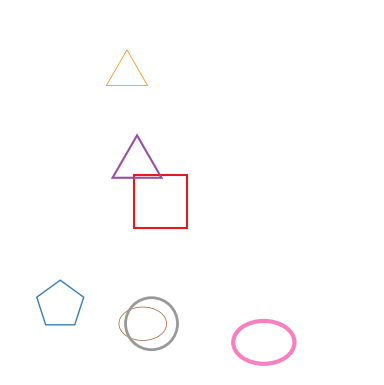[{"shape": "square", "thickness": 1.5, "radius": 0.34, "center": [0.416, 0.477]}, {"shape": "pentagon", "thickness": 1, "radius": 0.32, "center": [0.156, 0.208]}, {"shape": "triangle", "thickness": 1.5, "radius": 0.37, "center": [0.356, 0.575]}, {"shape": "triangle", "thickness": 0.5, "radius": 0.31, "center": [0.33, 0.809]}, {"shape": "oval", "thickness": 0.5, "radius": 0.31, "center": [0.371, 0.159]}, {"shape": "oval", "thickness": 3, "radius": 0.4, "center": [0.685, 0.111]}, {"shape": "circle", "thickness": 2, "radius": 0.34, "center": [0.394, 0.159]}]